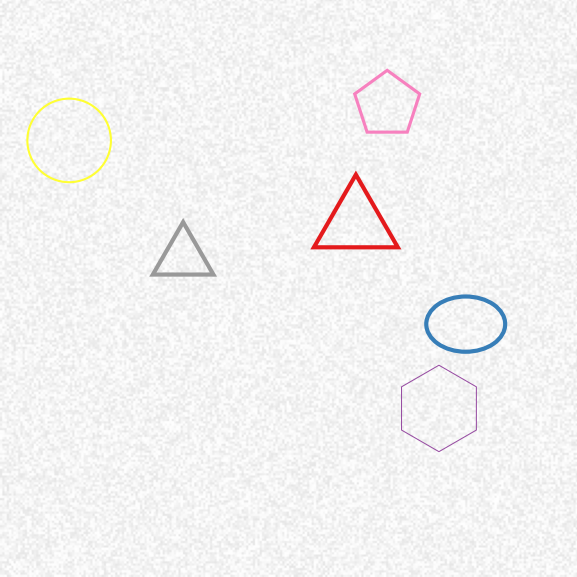[{"shape": "triangle", "thickness": 2, "radius": 0.42, "center": [0.616, 0.613]}, {"shape": "oval", "thickness": 2, "radius": 0.34, "center": [0.806, 0.438]}, {"shape": "hexagon", "thickness": 0.5, "radius": 0.37, "center": [0.76, 0.292]}, {"shape": "circle", "thickness": 1, "radius": 0.36, "center": [0.12, 0.756]}, {"shape": "pentagon", "thickness": 1.5, "radius": 0.3, "center": [0.67, 0.818]}, {"shape": "triangle", "thickness": 2, "radius": 0.3, "center": [0.317, 0.554]}]